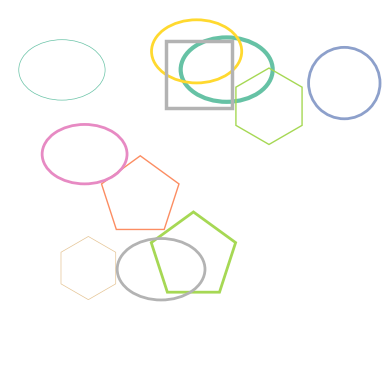[{"shape": "oval", "thickness": 3, "radius": 0.6, "center": [0.589, 0.819]}, {"shape": "oval", "thickness": 0.5, "radius": 0.56, "center": [0.161, 0.818]}, {"shape": "pentagon", "thickness": 1, "radius": 0.53, "center": [0.364, 0.49]}, {"shape": "circle", "thickness": 2, "radius": 0.46, "center": [0.894, 0.784]}, {"shape": "oval", "thickness": 2, "radius": 0.55, "center": [0.22, 0.6]}, {"shape": "pentagon", "thickness": 2, "radius": 0.58, "center": [0.502, 0.334]}, {"shape": "hexagon", "thickness": 1, "radius": 0.5, "center": [0.699, 0.724]}, {"shape": "oval", "thickness": 2, "radius": 0.59, "center": [0.511, 0.867]}, {"shape": "hexagon", "thickness": 0.5, "radius": 0.41, "center": [0.229, 0.304]}, {"shape": "square", "thickness": 2.5, "radius": 0.43, "center": [0.517, 0.807]}, {"shape": "oval", "thickness": 2, "radius": 0.57, "center": [0.418, 0.301]}]